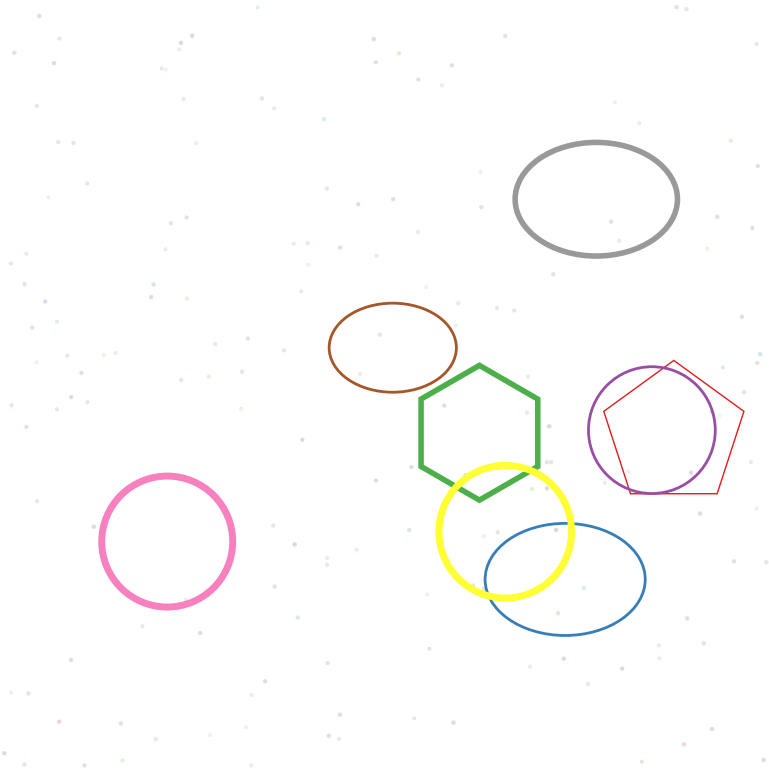[{"shape": "pentagon", "thickness": 0.5, "radius": 0.48, "center": [0.875, 0.436]}, {"shape": "oval", "thickness": 1, "radius": 0.52, "center": [0.734, 0.248]}, {"shape": "hexagon", "thickness": 2, "radius": 0.44, "center": [0.623, 0.438]}, {"shape": "circle", "thickness": 1, "radius": 0.41, "center": [0.847, 0.441]}, {"shape": "circle", "thickness": 2.5, "radius": 0.43, "center": [0.656, 0.309]}, {"shape": "oval", "thickness": 1, "radius": 0.41, "center": [0.51, 0.548]}, {"shape": "circle", "thickness": 2.5, "radius": 0.43, "center": [0.217, 0.297]}, {"shape": "oval", "thickness": 2, "radius": 0.53, "center": [0.774, 0.741]}]